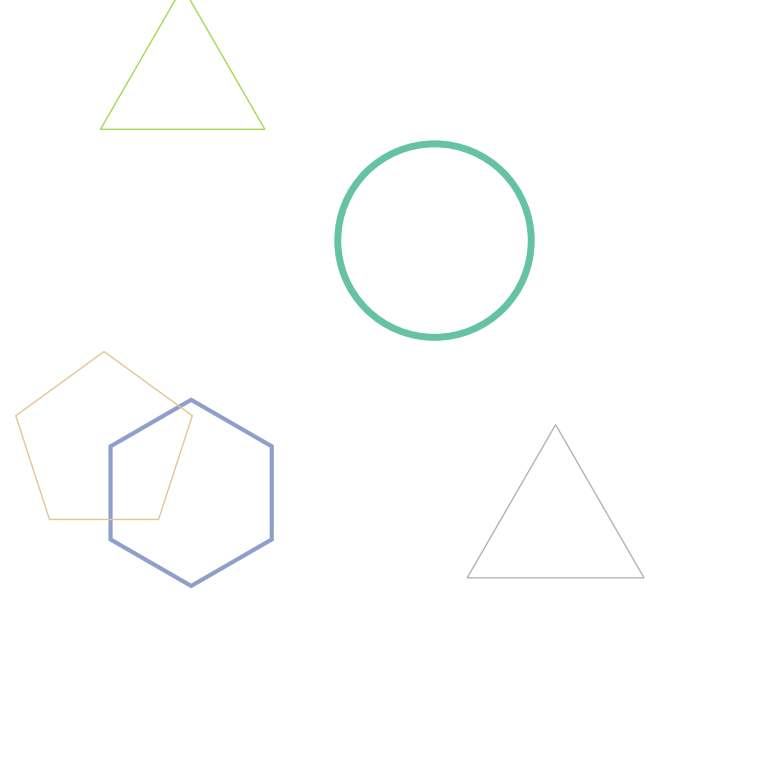[{"shape": "circle", "thickness": 2.5, "radius": 0.63, "center": [0.564, 0.688]}, {"shape": "hexagon", "thickness": 1.5, "radius": 0.6, "center": [0.248, 0.36]}, {"shape": "triangle", "thickness": 0.5, "radius": 0.62, "center": [0.237, 0.894]}, {"shape": "pentagon", "thickness": 0.5, "radius": 0.6, "center": [0.135, 0.423]}, {"shape": "triangle", "thickness": 0.5, "radius": 0.66, "center": [0.722, 0.316]}]